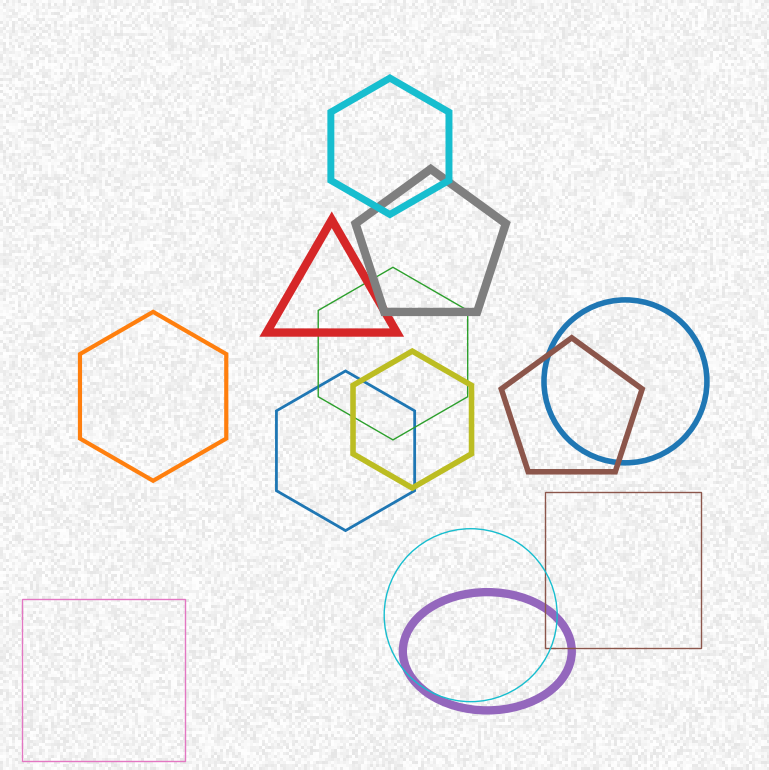[{"shape": "hexagon", "thickness": 1, "radius": 0.52, "center": [0.449, 0.415]}, {"shape": "circle", "thickness": 2, "radius": 0.53, "center": [0.812, 0.505]}, {"shape": "hexagon", "thickness": 1.5, "radius": 0.55, "center": [0.199, 0.485]}, {"shape": "hexagon", "thickness": 0.5, "radius": 0.56, "center": [0.51, 0.541]}, {"shape": "triangle", "thickness": 3, "radius": 0.49, "center": [0.431, 0.617]}, {"shape": "oval", "thickness": 3, "radius": 0.55, "center": [0.633, 0.154]}, {"shape": "square", "thickness": 0.5, "radius": 0.51, "center": [0.809, 0.26]}, {"shape": "pentagon", "thickness": 2, "radius": 0.48, "center": [0.743, 0.465]}, {"shape": "square", "thickness": 0.5, "radius": 0.53, "center": [0.134, 0.117]}, {"shape": "pentagon", "thickness": 3, "radius": 0.51, "center": [0.559, 0.678]}, {"shape": "hexagon", "thickness": 2, "radius": 0.44, "center": [0.535, 0.455]}, {"shape": "hexagon", "thickness": 2.5, "radius": 0.44, "center": [0.506, 0.81]}, {"shape": "circle", "thickness": 0.5, "radius": 0.56, "center": [0.611, 0.201]}]